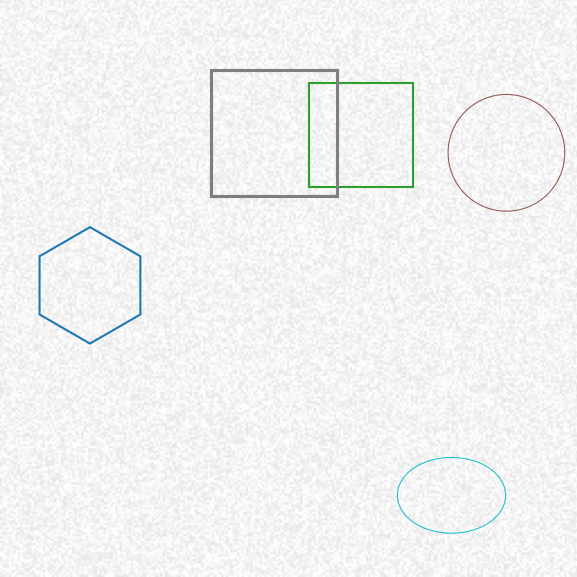[{"shape": "hexagon", "thickness": 1, "radius": 0.5, "center": [0.156, 0.505]}, {"shape": "square", "thickness": 1, "radius": 0.45, "center": [0.625, 0.765]}, {"shape": "circle", "thickness": 0.5, "radius": 0.51, "center": [0.877, 0.735]}, {"shape": "square", "thickness": 1.5, "radius": 0.54, "center": [0.475, 0.769]}, {"shape": "oval", "thickness": 0.5, "radius": 0.47, "center": [0.782, 0.141]}]